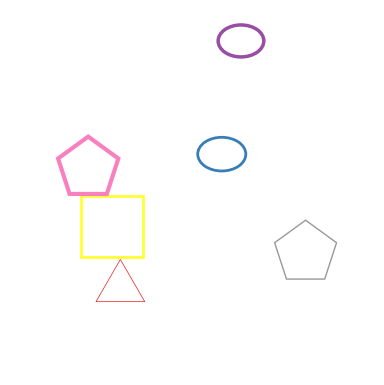[{"shape": "triangle", "thickness": 0.5, "radius": 0.37, "center": [0.313, 0.253]}, {"shape": "oval", "thickness": 2, "radius": 0.31, "center": [0.576, 0.6]}, {"shape": "oval", "thickness": 2.5, "radius": 0.3, "center": [0.626, 0.894]}, {"shape": "square", "thickness": 2, "radius": 0.4, "center": [0.291, 0.412]}, {"shape": "pentagon", "thickness": 3, "radius": 0.41, "center": [0.229, 0.563]}, {"shape": "pentagon", "thickness": 1, "radius": 0.42, "center": [0.794, 0.343]}]